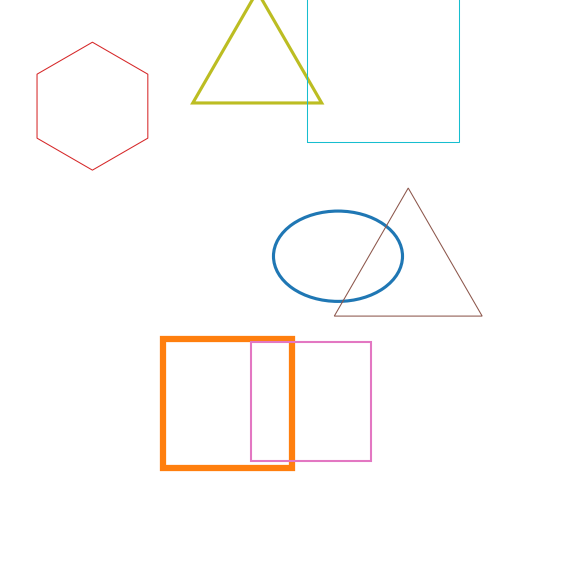[{"shape": "oval", "thickness": 1.5, "radius": 0.56, "center": [0.585, 0.555]}, {"shape": "square", "thickness": 3, "radius": 0.56, "center": [0.394, 0.3]}, {"shape": "hexagon", "thickness": 0.5, "radius": 0.55, "center": [0.16, 0.815]}, {"shape": "triangle", "thickness": 0.5, "radius": 0.74, "center": [0.707, 0.526]}, {"shape": "square", "thickness": 1, "radius": 0.52, "center": [0.538, 0.304]}, {"shape": "triangle", "thickness": 1.5, "radius": 0.64, "center": [0.445, 0.885]}, {"shape": "square", "thickness": 0.5, "radius": 0.66, "center": [0.663, 0.885]}]